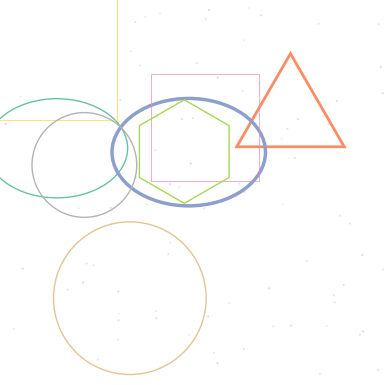[{"shape": "oval", "thickness": 1, "radius": 0.92, "center": [0.148, 0.615]}, {"shape": "triangle", "thickness": 2, "radius": 0.81, "center": [0.754, 0.699]}, {"shape": "oval", "thickness": 2.5, "radius": 1.0, "center": [0.49, 0.605]}, {"shape": "square", "thickness": 0.5, "radius": 0.7, "center": [0.533, 0.669]}, {"shape": "hexagon", "thickness": 1, "radius": 0.67, "center": [0.479, 0.606]}, {"shape": "square", "thickness": 0.5, "radius": 0.89, "center": [0.126, 0.866]}, {"shape": "circle", "thickness": 1, "radius": 0.99, "center": [0.337, 0.226]}, {"shape": "circle", "thickness": 1, "radius": 0.68, "center": [0.219, 0.571]}]